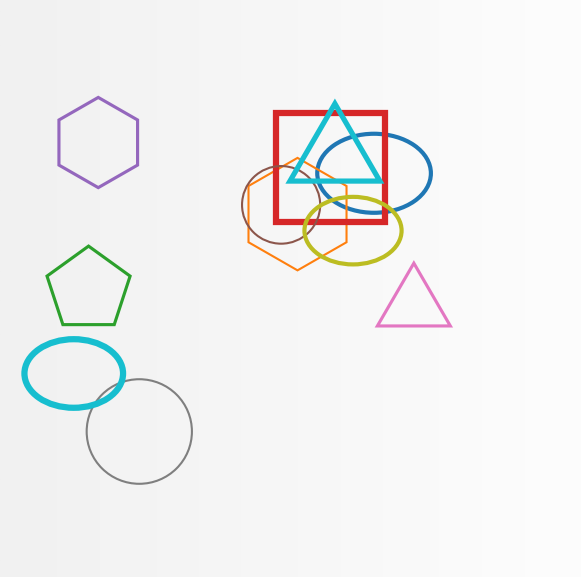[{"shape": "oval", "thickness": 2, "radius": 0.49, "center": [0.644, 0.699]}, {"shape": "hexagon", "thickness": 1, "radius": 0.49, "center": [0.512, 0.628]}, {"shape": "pentagon", "thickness": 1.5, "radius": 0.38, "center": [0.152, 0.498]}, {"shape": "square", "thickness": 3, "radius": 0.47, "center": [0.569, 0.709]}, {"shape": "hexagon", "thickness": 1.5, "radius": 0.39, "center": [0.169, 0.752]}, {"shape": "circle", "thickness": 1, "radius": 0.34, "center": [0.484, 0.644]}, {"shape": "triangle", "thickness": 1.5, "radius": 0.36, "center": [0.712, 0.471]}, {"shape": "circle", "thickness": 1, "radius": 0.45, "center": [0.24, 0.252]}, {"shape": "oval", "thickness": 2, "radius": 0.42, "center": [0.607, 0.6]}, {"shape": "triangle", "thickness": 2.5, "radius": 0.45, "center": [0.576, 0.73]}, {"shape": "oval", "thickness": 3, "radius": 0.42, "center": [0.127, 0.352]}]